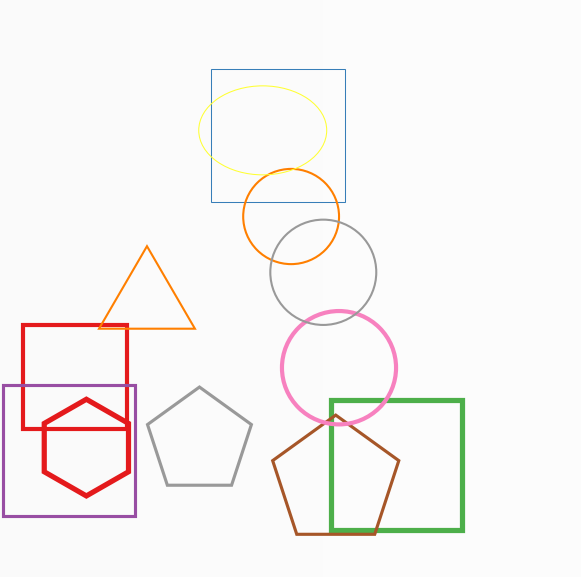[{"shape": "square", "thickness": 2, "radius": 0.45, "center": [0.128, 0.346]}, {"shape": "hexagon", "thickness": 2.5, "radius": 0.42, "center": [0.149, 0.224]}, {"shape": "square", "thickness": 0.5, "radius": 0.58, "center": [0.478, 0.764]}, {"shape": "square", "thickness": 2.5, "radius": 0.56, "center": [0.683, 0.194]}, {"shape": "square", "thickness": 1.5, "radius": 0.57, "center": [0.118, 0.219]}, {"shape": "circle", "thickness": 1, "radius": 0.41, "center": [0.501, 0.624]}, {"shape": "triangle", "thickness": 1, "radius": 0.48, "center": [0.253, 0.478]}, {"shape": "oval", "thickness": 0.5, "radius": 0.55, "center": [0.452, 0.773]}, {"shape": "pentagon", "thickness": 1.5, "radius": 0.57, "center": [0.578, 0.166]}, {"shape": "circle", "thickness": 2, "radius": 0.49, "center": [0.583, 0.362]}, {"shape": "circle", "thickness": 1, "radius": 0.46, "center": [0.556, 0.528]}, {"shape": "pentagon", "thickness": 1.5, "radius": 0.47, "center": [0.343, 0.235]}]